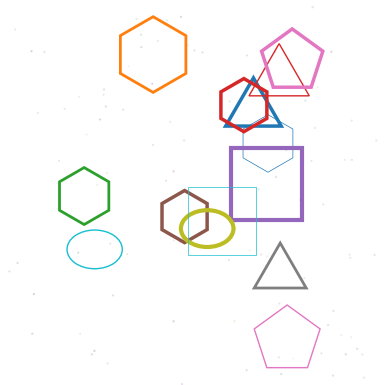[{"shape": "triangle", "thickness": 2.5, "radius": 0.42, "center": [0.658, 0.714]}, {"shape": "hexagon", "thickness": 0.5, "radius": 0.37, "center": [0.696, 0.627]}, {"shape": "hexagon", "thickness": 2, "radius": 0.49, "center": [0.398, 0.858]}, {"shape": "hexagon", "thickness": 2, "radius": 0.37, "center": [0.219, 0.491]}, {"shape": "hexagon", "thickness": 2.5, "radius": 0.34, "center": [0.633, 0.727]}, {"shape": "triangle", "thickness": 1, "radius": 0.45, "center": [0.725, 0.796]}, {"shape": "square", "thickness": 3, "radius": 0.46, "center": [0.692, 0.522]}, {"shape": "hexagon", "thickness": 2.5, "radius": 0.34, "center": [0.479, 0.437]}, {"shape": "pentagon", "thickness": 2.5, "radius": 0.42, "center": [0.759, 0.841]}, {"shape": "pentagon", "thickness": 1, "radius": 0.45, "center": [0.746, 0.118]}, {"shape": "triangle", "thickness": 2, "radius": 0.39, "center": [0.728, 0.291]}, {"shape": "oval", "thickness": 3, "radius": 0.34, "center": [0.538, 0.406]}, {"shape": "oval", "thickness": 1, "radius": 0.36, "center": [0.246, 0.352]}, {"shape": "square", "thickness": 0.5, "radius": 0.44, "center": [0.576, 0.427]}]